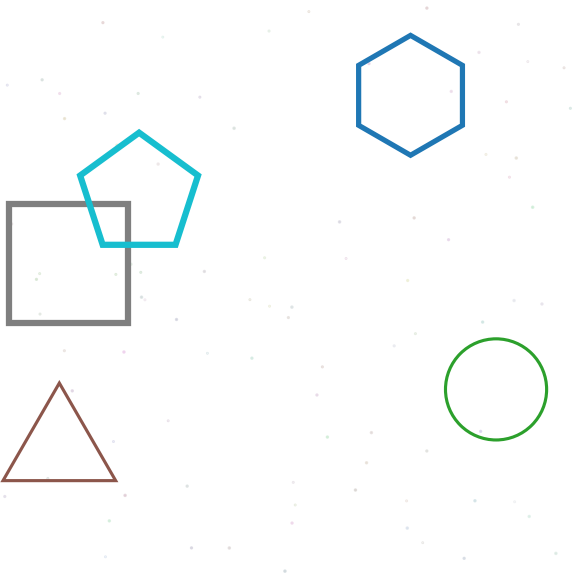[{"shape": "hexagon", "thickness": 2.5, "radius": 0.52, "center": [0.711, 0.834]}, {"shape": "circle", "thickness": 1.5, "radius": 0.44, "center": [0.859, 0.325]}, {"shape": "triangle", "thickness": 1.5, "radius": 0.56, "center": [0.103, 0.223]}, {"shape": "square", "thickness": 3, "radius": 0.51, "center": [0.119, 0.544]}, {"shape": "pentagon", "thickness": 3, "radius": 0.54, "center": [0.241, 0.662]}]